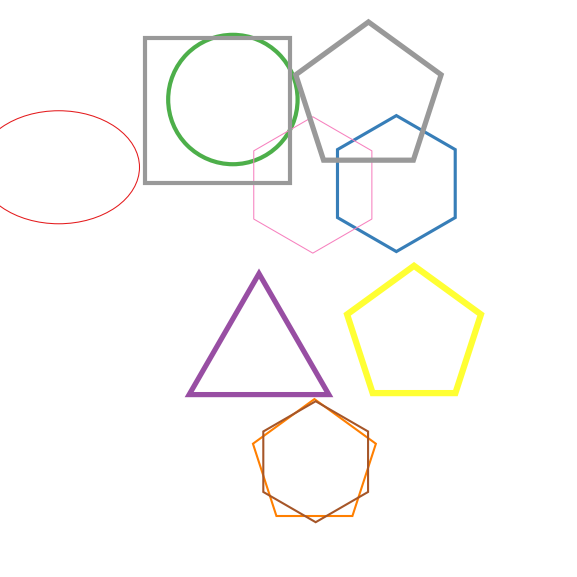[{"shape": "oval", "thickness": 0.5, "radius": 0.7, "center": [0.102, 0.71]}, {"shape": "hexagon", "thickness": 1.5, "radius": 0.59, "center": [0.686, 0.681]}, {"shape": "circle", "thickness": 2, "radius": 0.56, "center": [0.403, 0.827]}, {"shape": "triangle", "thickness": 2.5, "radius": 0.7, "center": [0.448, 0.386]}, {"shape": "pentagon", "thickness": 1, "radius": 0.56, "center": [0.544, 0.196]}, {"shape": "pentagon", "thickness": 3, "radius": 0.61, "center": [0.717, 0.417]}, {"shape": "hexagon", "thickness": 1, "radius": 0.52, "center": [0.547, 0.2]}, {"shape": "hexagon", "thickness": 0.5, "radius": 0.59, "center": [0.542, 0.679]}, {"shape": "pentagon", "thickness": 2.5, "radius": 0.66, "center": [0.638, 0.829]}, {"shape": "square", "thickness": 2, "radius": 0.63, "center": [0.377, 0.808]}]